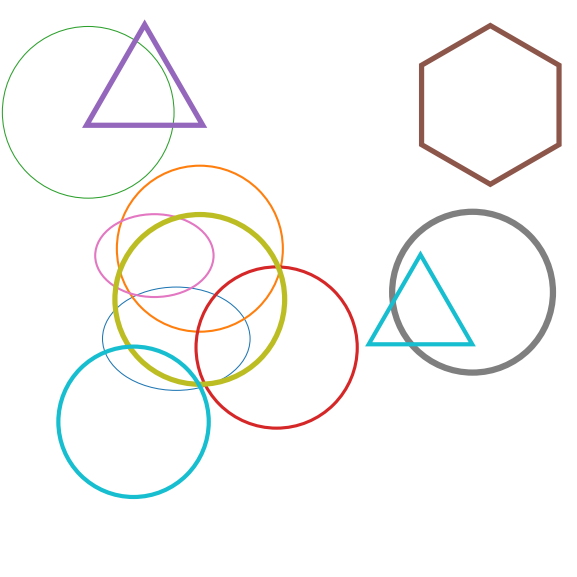[{"shape": "oval", "thickness": 0.5, "radius": 0.64, "center": [0.305, 0.413]}, {"shape": "circle", "thickness": 1, "radius": 0.72, "center": [0.346, 0.568]}, {"shape": "circle", "thickness": 0.5, "radius": 0.74, "center": [0.153, 0.805]}, {"shape": "circle", "thickness": 1.5, "radius": 0.7, "center": [0.479, 0.397]}, {"shape": "triangle", "thickness": 2.5, "radius": 0.58, "center": [0.25, 0.84]}, {"shape": "hexagon", "thickness": 2.5, "radius": 0.69, "center": [0.849, 0.817]}, {"shape": "oval", "thickness": 1, "radius": 0.51, "center": [0.267, 0.557]}, {"shape": "circle", "thickness": 3, "radius": 0.7, "center": [0.818, 0.493]}, {"shape": "circle", "thickness": 2.5, "radius": 0.73, "center": [0.346, 0.481]}, {"shape": "triangle", "thickness": 2, "radius": 0.52, "center": [0.728, 0.455]}, {"shape": "circle", "thickness": 2, "radius": 0.65, "center": [0.231, 0.269]}]